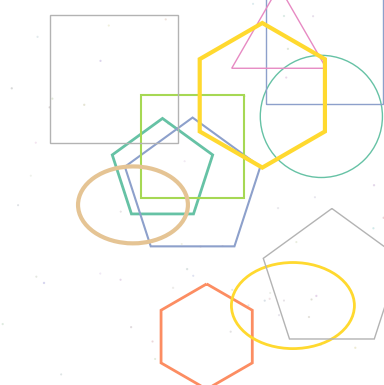[{"shape": "pentagon", "thickness": 2, "radius": 0.69, "center": [0.422, 0.555]}, {"shape": "circle", "thickness": 1, "radius": 0.79, "center": [0.835, 0.698]}, {"shape": "hexagon", "thickness": 2, "radius": 0.68, "center": [0.537, 0.126]}, {"shape": "pentagon", "thickness": 1.5, "radius": 0.92, "center": [0.5, 0.51]}, {"shape": "square", "thickness": 1, "radius": 0.76, "center": [0.843, 0.882]}, {"shape": "triangle", "thickness": 1, "radius": 0.71, "center": [0.725, 0.894]}, {"shape": "square", "thickness": 1.5, "radius": 0.67, "center": [0.5, 0.62]}, {"shape": "hexagon", "thickness": 3, "radius": 0.94, "center": [0.681, 0.752]}, {"shape": "oval", "thickness": 2, "radius": 0.8, "center": [0.761, 0.206]}, {"shape": "oval", "thickness": 3, "radius": 0.71, "center": [0.345, 0.468]}, {"shape": "square", "thickness": 1, "radius": 0.83, "center": [0.295, 0.795]}, {"shape": "pentagon", "thickness": 1, "radius": 0.94, "center": [0.862, 0.271]}]